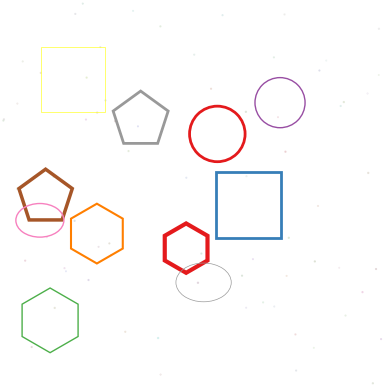[{"shape": "hexagon", "thickness": 3, "radius": 0.32, "center": [0.483, 0.356]}, {"shape": "circle", "thickness": 2, "radius": 0.36, "center": [0.564, 0.652]}, {"shape": "square", "thickness": 2, "radius": 0.43, "center": [0.645, 0.468]}, {"shape": "hexagon", "thickness": 1, "radius": 0.42, "center": [0.13, 0.168]}, {"shape": "circle", "thickness": 1, "radius": 0.33, "center": [0.727, 0.733]}, {"shape": "hexagon", "thickness": 1.5, "radius": 0.39, "center": [0.252, 0.393]}, {"shape": "square", "thickness": 0.5, "radius": 0.42, "center": [0.19, 0.794]}, {"shape": "pentagon", "thickness": 2.5, "radius": 0.36, "center": [0.118, 0.488]}, {"shape": "oval", "thickness": 1, "radius": 0.31, "center": [0.104, 0.428]}, {"shape": "pentagon", "thickness": 2, "radius": 0.38, "center": [0.365, 0.688]}, {"shape": "oval", "thickness": 0.5, "radius": 0.36, "center": [0.529, 0.266]}]